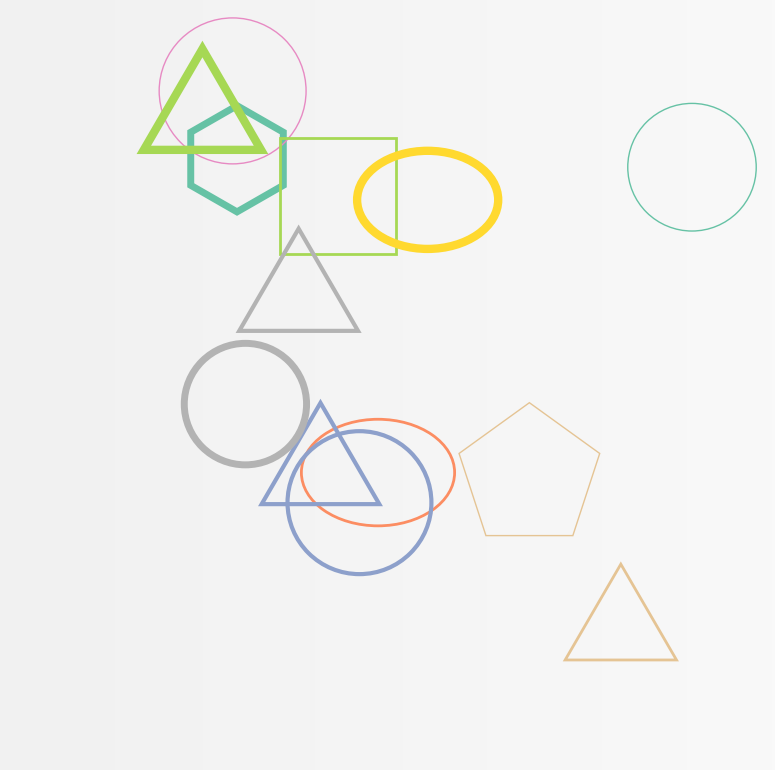[{"shape": "hexagon", "thickness": 2.5, "radius": 0.34, "center": [0.306, 0.794]}, {"shape": "circle", "thickness": 0.5, "radius": 0.41, "center": [0.893, 0.783]}, {"shape": "oval", "thickness": 1, "radius": 0.49, "center": [0.488, 0.386]}, {"shape": "triangle", "thickness": 1.5, "radius": 0.44, "center": [0.414, 0.389]}, {"shape": "circle", "thickness": 1.5, "radius": 0.46, "center": [0.464, 0.347]}, {"shape": "circle", "thickness": 0.5, "radius": 0.47, "center": [0.3, 0.882]}, {"shape": "triangle", "thickness": 3, "radius": 0.44, "center": [0.261, 0.849]}, {"shape": "square", "thickness": 1, "radius": 0.38, "center": [0.436, 0.746]}, {"shape": "oval", "thickness": 3, "radius": 0.46, "center": [0.552, 0.74]}, {"shape": "pentagon", "thickness": 0.5, "radius": 0.48, "center": [0.683, 0.382]}, {"shape": "triangle", "thickness": 1, "radius": 0.41, "center": [0.801, 0.184]}, {"shape": "triangle", "thickness": 1.5, "radius": 0.44, "center": [0.385, 0.615]}, {"shape": "circle", "thickness": 2.5, "radius": 0.39, "center": [0.317, 0.475]}]